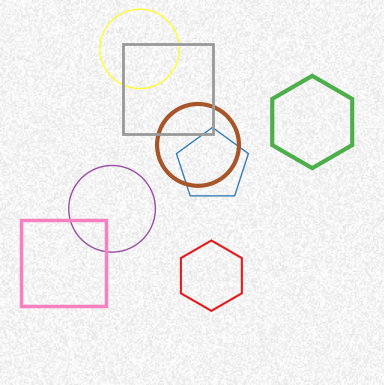[{"shape": "hexagon", "thickness": 1.5, "radius": 0.46, "center": [0.549, 0.284]}, {"shape": "pentagon", "thickness": 1, "radius": 0.49, "center": [0.552, 0.571]}, {"shape": "hexagon", "thickness": 3, "radius": 0.6, "center": [0.811, 0.683]}, {"shape": "circle", "thickness": 1, "radius": 0.56, "center": [0.291, 0.458]}, {"shape": "circle", "thickness": 1, "radius": 0.52, "center": [0.363, 0.873]}, {"shape": "circle", "thickness": 3, "radius": 0.53, "center": [0.514, 0.624]}, {"shape": "square", "thickness": 2.5, "radius": 0.55, "center": [0.165, 0.317]}, {"shape": "square", "thickness": 2, "radius": 0.59, "center": [0.436, 0.769]}]